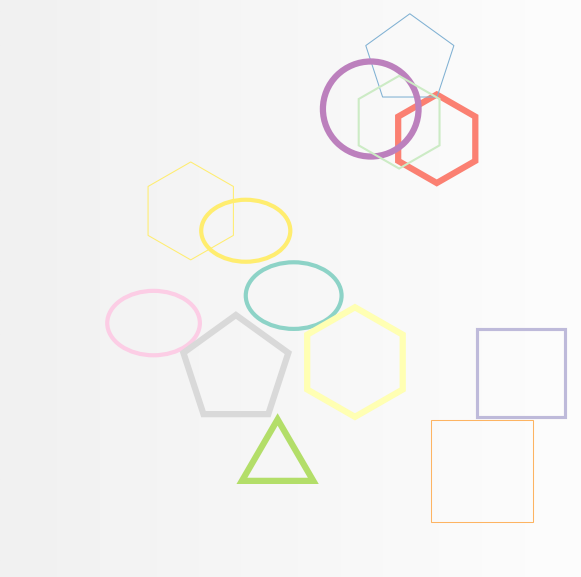[{"shape": "oval", "thickness": 2, "radius": 0.41, "center": [0.505, 0.487]}, {"shape": "hexagon", "thickness": 3, "radius": 0.47, "center": [0.611, 0.372]}, {"shape": "square", "thickness": 1.5, "radius": 0.38, "center": [0.897, 0.354]}, {"shape": "hexagon", "thickness": 3, "radius": 0.38, "center": [0.751, 0.759]}, {"shape": "pentagon", "thickness": 0.5, "radius": 0.4, "center": [0.705, 0.896]}, {"shape": "square", "thickness": 0.5, "radius": 0.44, "center": [0.83, 0.183]}, {"shape": "triangle", "thickness": 3, "radius": 0.35, "center": [0.478, 0.202]}, {"shape": "oval", "thickness": 2, "radius": 0.4, "center": [0.264, 0.44]}, {"shape": "pentagon", "thickness": 3, "radius": 0.47, "center": [0.406, 0.359]}, {"shape": "circle", "thickness": 3, "radius": 0.41, "center": [0.638, 0.81]}, {"shape": "hexagon", "thickness": 1, "radius": 0.4, "center": [0.687, 0.788]}, {"shape": "hexagon", "thickness": 0.5, "radius": 0.42, "center": [0.328, 0.634]}, {"shape": "oval", "thickness": 2, "radius": 0.38, "center": [0.423, 0.6]}]